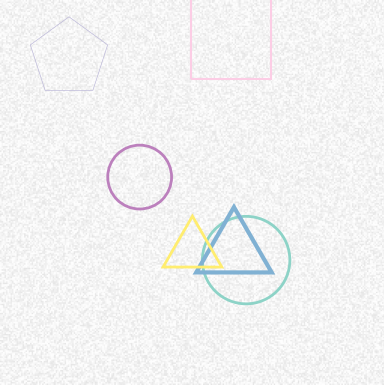[{"shape": "circle", "thickness": 2, "radius": 0.57, "center": [0.639, 0.324]}, {"shape": "pentagon", "thickness": 0.5, "radius": 0.53, "center": [0.179, 0.851]}, {"shape": "triangle", "thickness": 3, "radius": 0.57, "center": [0.608, 0.349]}, {"shape": "square", "thickness": 1.5, "radius": 0.52, "center": [0.601, 0.899]}, {"shape": "circle", "thickness": 2, "radius": 0.41, "center": [0.363, 0.54]}, {"shape": "triangle", "thickness": 2, "radius": 0.44, "center": [0.5, 0.35]}]